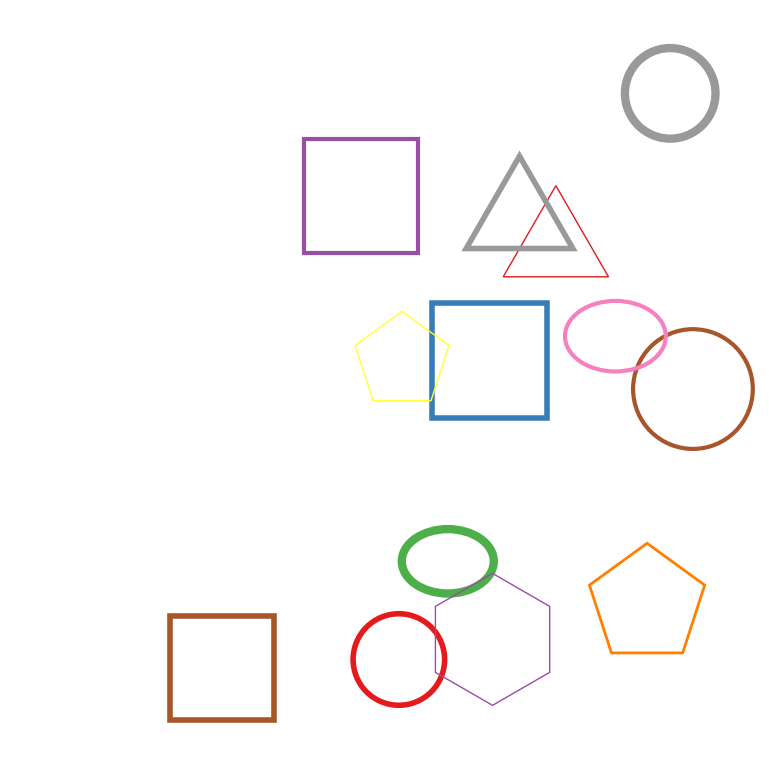[{"shape": "circle", "thickness": 2, "radius": 0.3, "center": [0.518, 0.143]}, {"shape": "triangle", "thickness": 0.5, "radius": 0.39, "center": [0.722, 0.68]}, {"shape": "square", "thickness": 2, "radius": 0.37, "center": [0.636, 0.532]}, {"shape": "oval", "thickness": 3, "radius": 0.3, "center": [0.582, 0.271]}, {"shape": "square", "thickness": 1.5, "radius": 0.37, "center": [0.469, 0.746]}, {"shape": "hexagon", "thickness": 0.5, "radius": 0.43, "center": [0.64, 0.17]}, {"shape": "pentagon", "thickness": 1, "radius": 0.39, "center": [0.84, 0.216]}, {"shape": "pentagon", "thickness": 0.5, "radius": 0.32, "center": [0.522, 0.532]}, {"shape": "circle", "thickness": 1.5, "radius": 0.39, "center": [0.9, 0.495]}, {"shape": "square", "thickness": 2, "radius": 0.34, "center": [0.288, 0.133]}, {"shape": "oval", "thickness": 1.5, "radius": 0.33, "center": [0.799, 0.563]}, {"shape": "triangle", "thickness": 2, "radius": 0.4, "center": [0.675, 0.717]}, {"shape": "circle", "thickness": 3, "radius": 0.29, "center": [0.87, 0.879]}]